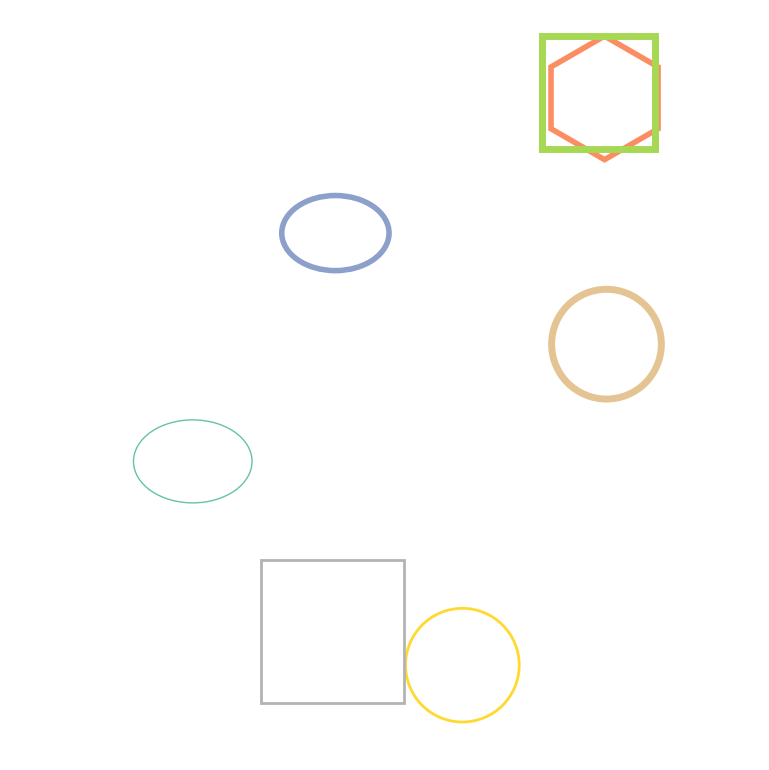[{"shape": "oval", "thickness": 0.5, "radius": 0.38, "center": [0.25, 0.401]}, {"shape": "hexagon", "thickness": 2, "radius": 0.4, "center": [0.785, 0.873]}, {"shape": "oval", "thickness": 2, "radius": 0.35, "center": [0.436, 0.697]}, {"shape": "square", "thickness": 2.5, "radius": 0.37, "center": [0.777, 0.88]}, {"shape": "circle", "thickness": 1, "radius": 0.37, "center": [0.6, 0.136]}, {"shape": "circle", "thickness": 2.5, "radius": 0.36, "center": [0.788, 0.553]}, {"shape": "square", "thickness": 1, "radius": 0.47, "center": [0.432, 0.18]}]